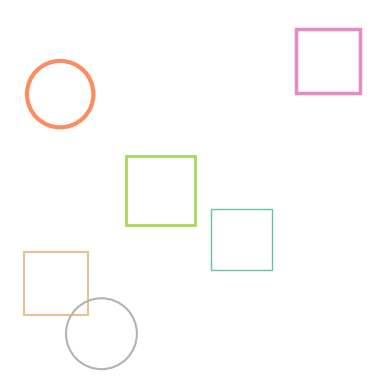[{"shape": "square", "thickness": 1, "radius": 0.4, "center": [0.627, 0.379]}, {"shape": "circle", "thickness": 3, "radius": 0.43, "center": [0.156, 0.756]}, {"shape": "square", "thickness": 2.5, "radius": 0.42, "center": [0.852, 0.842]}, {"shape": "square", "thickness": 2, "radius": 0.45, "center": [0.416, 0.505]}, {"shape": "square", "thickness": 1.5, "radius": 0.41, "center": [0.146, 0.264]}, {"shape": "circle", "thickness": 1.5, "radius": 0.46, "center": [0.263, 0.133]}]